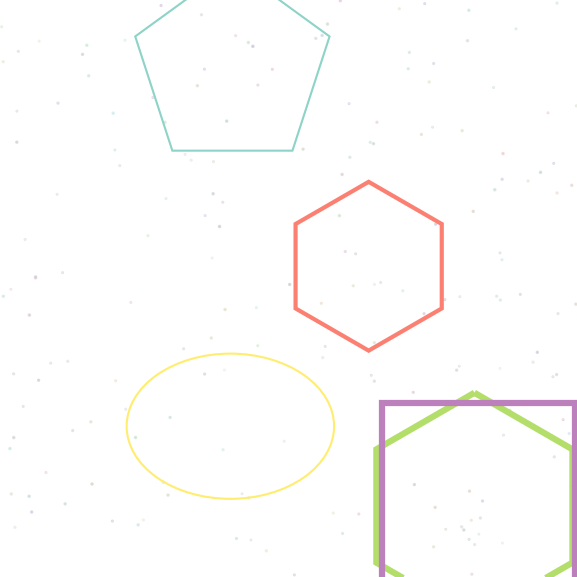[{"shape": "pentagon", "thickness": 1, "radius": 0.88, "center": [0.402, 0.881]}, {"shape": "hexagon", "thickness": 2, "radius": 0.73, "center": [0.638, 0.538]}, {"shape": "hexagon", "thickness": 3, "radius": 0.98, "center": [0.822, 0.123]}, {"shape": "square", "thickness": 3, "radius": 0.84, "center": [0.828, 0.133]}, {"shape": "oval", "thickness": 1, "radius": 0.9, "center": [0.399, 0.261]}]